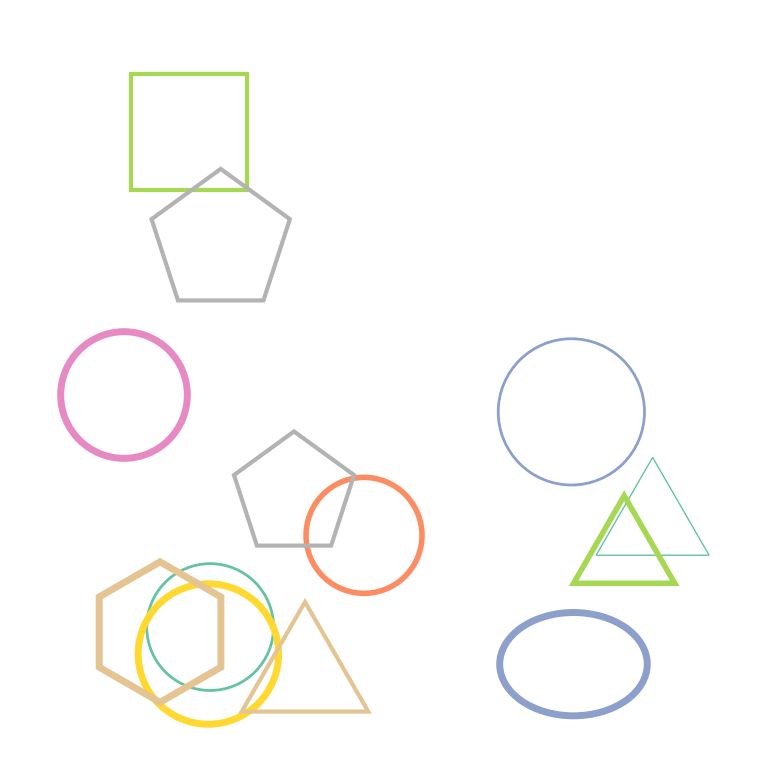[{"shape": "triangle", "thickness": 0.5, "radius": 0.42, "center": [0.848, 0.321]}, {"shape": "circle", "thickness": 1, "radius": 0.41, "center": [0.273, 0.186]}, {"shape": "circle", "thickness": 2, "radius": 0.38, "center": [0.473, 0.305]}, {"shape": "circle", "thickness": 1, "radius": 0.47, "center": [0.742, 0.465]}, {"shape": "oval", "thickness": 2.5, "radius": 0.48, "center": [0.745, 0.137]}, {"shape": "circle", "thickness": 2.5, "radius": 0.41, "center": [0.161, 0.487]}, {"shape": "square", "thickness": 1.5, "radius": 0.38, "center": [0.246, 0.829]}, {"shape": "triangle", "thickness": 2, "radius": 0.38, "center": [0.811, 0.28]}, {"shape": "circle", "thickness": 2.5, "radius": 0.46, "center": [0.271, 0.151]}, {"shape": "triangle", "thickness": 1.5, "radius": 0.47, "center": [0.396, 0.123]}, {"shape": "hexagon", "thickness": 2.5, "radius": 0.46, "center": [0.208, 0.179]}, {"shape": "pentagon", "thickness": 1.5, "radius": 0.47, "center": [0.287, 0.686]}, {"shape": "pentagon", "thickness": 1.5, "radius": 0.41, "center": [0.382, 0.358]}]